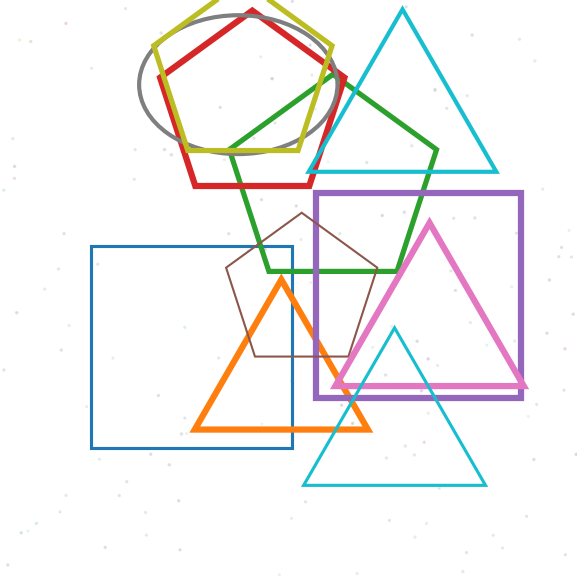[{"shape": "square", "thickness": 1.5, "radius": 0.87, "center": [0.332, 0.398]}, {"shape": "triangle", "thickness": 3, "radius": 0.87, "center": [0.487, 0.342]}, {"shape": "pentagon", "thickness": 2.5, "radius": 0.94, "center": [0.577, 0.682]}, {"shape": "pentagon", "thickness": 3, "radius": 0.84, "center": [0.437, 0.813]}, {"shape": "square", "thickness": 3, "radius": 0.89, "center": [0.725, 0.488]}, {"shape": "pentagon", "thickness": 1, "radius": 0.69, "center": [0.522, 0.493]}, {"shape": "triangle", "thickness": 3, "radius": 0.94, "center": [0.744, 0.425]}, {"shape": "oval", "thickness": 2, "radius": 0.86, "center": [0.413, 0.853]}, {"shape": "pentagon", "thickness": 2.5, "radius": 0.81, "center": [0.421, 0.87]}, {"shape": "triangle", "thickness": 1.5, "radius": 0.91, "center": [0.683, 0.25]}, {"shape": "triangle", "thickness": 2, "radius": 0.94, "center": [0.697, 0.795]}]